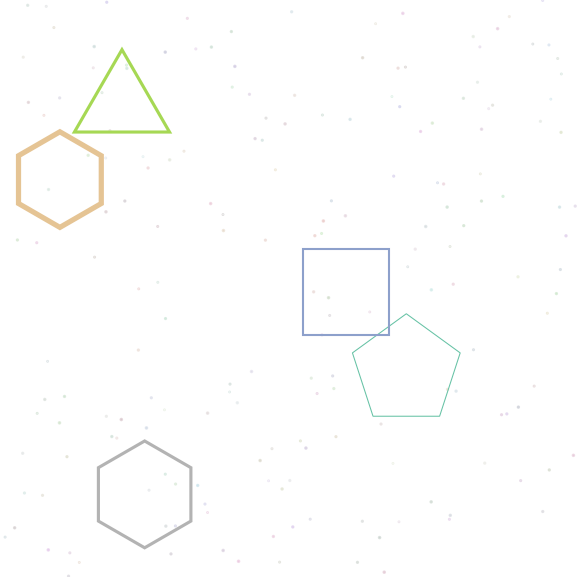[{"shape": "pentagon", "thickness": 0.5, "radius": 0.49, "center": [0.704, 0.358]}, {"shape": "square", "thickness": 1, "radius": 0.37, "center": [0.599, 0.493]}, {"shape": "triangle", "thickness": 1.5, "radius": 0.48, "center": [0.211, 0.818]}, {"shape": "hexagon", "thickness": 2.5, "radius": 0.41, "center": [0.104, 0.688]}, {"shape": "hexagon", "thickness": 1.5, "radius": 0.46, "center": [0.25, 0.143]}]